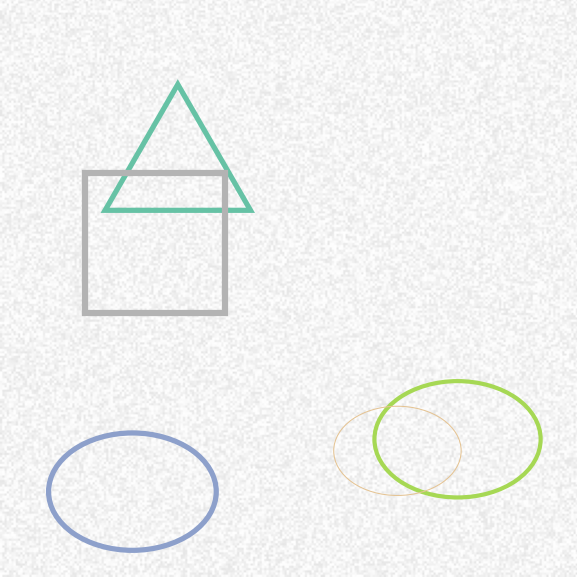[{"shape": "triangle", "thickness": 2.5, "radius": 0.73, "center": [0.308, 0.708]}, {"shape": "oval", "thickness": 2.5, "radius": 0.73, "center": [0.229, 0.148]}, {"shape": "oval", "thickness": 2, "radius": 0.72, "center": [0.792, 0.238]}, {"shape": "oval", "thickness": 0.5, "radius": 0.55, "center": [0.688, 0.218]}, {"shape": "square", "thickness": 3, "radius": 0.61, "center": [0.268, 0.578]}]